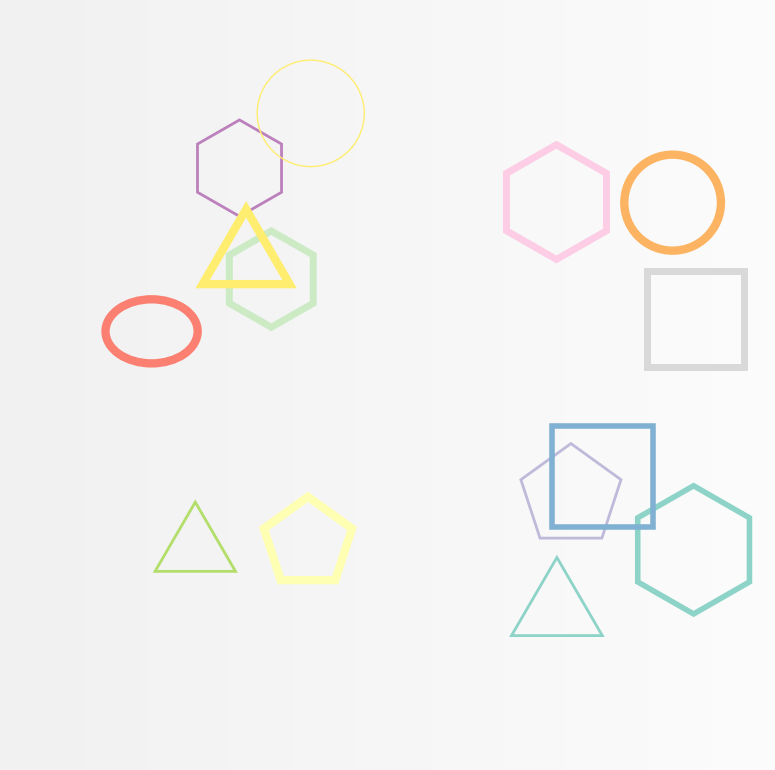[{"shape": "triangle", "thickness": 1, "radius": 0.34, "center": [0.719, 0.208]}, {"shape": "hexagon", "thickness": 2, "radius": 0.42, "center": [0.895, 0.286]}, {"shape": "pentagon", "thickness": 3, "radius": 0.3, "center": [0.397, 0.295]}, {"shape": "pentagon", "thickness": 1, "radius": 0.34, "center": [0.737, 0.356]}, {"shape": "oval", "thickness": 3, "radius": 0.3, "center": [0.196, 0.57]}, {"shape": "square", "thickness": 2, "radius": 0.33, "center": [0.777, 0.381]}, {"shape": "circle", "thickness": 3, "radius": 0.31, "center": [0.868, 0.737]}, {"shape": "triangle", "thickness": 1, "radius": 0.3, "center": [0.252, 0.288]}, {"shape": "hexagon", "thickness": 2.5, "radius": 0.37, "center": [0.718, 0.738]}, {"shape": "square", "thickness": 2.5, "radius": 0.31, "center": [0.897, 0.586]}, {"shape": "hexagon", "thickness": 1, "radius": 0.31, "center": [0.309, 0.782]}, {"shape": "hexagon", "thickness": 2.5, "radius": 0.31, "center": [0.35, 0.638]}, {"shape": "triangle", "thickness": 3, "radius": 0.32, "center": [0.318, 0.663]}, {"shape": "circle", "thickness": 0.5, "radius": 0.35, "center": [0.401, 0.853]}]